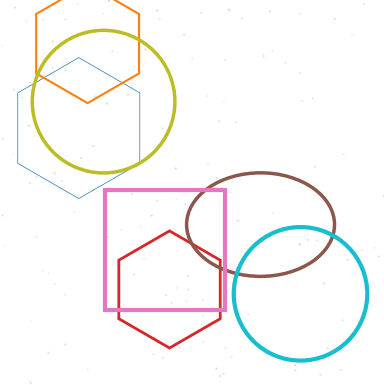[{"shape": "hexagon", "thickness": 0.5, "radius": 0.91, "center": [0.205, 0.667]}, {"shape": "hexagon", "thickness": 1.5, "radius": 0.77, "center": [0.228, 0.886]}, {"shape": "hexagon", "thickness": 2, "radius": 0.76, "center": [0.44, 0.248]}, {"shape": "oval", "thickness": 2.5, "radius": 0.96, "center": [0.677, 0.417]}, {"shape": "square", "thickness": 3, "radius": 0.78, "center": [0.429, 0.35]}, {"shape": "circle", "thickness": 2.5, "radius": 0.93, "center": [0.269, 0.736]}, {"shape": "circle", "thickness": 3, "radius": 0.87, "center": [0.781, 0.237]}]